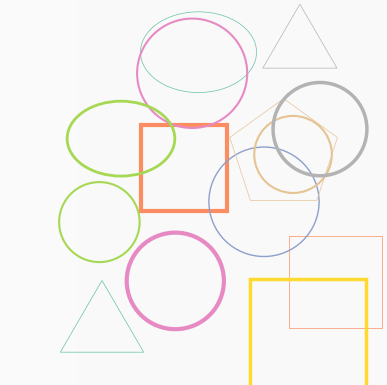[{"shape": "triangle", "thickness": 0.5, "radius": 0.62, "center": [0.263, 0.147]}, {"shape": "oval", "thickness": 0.5, "radius": 0.75, "center": [0.512, 0.864]}, {"shape": "square", "thickness": 0.5, "radius": 0.6, "center": [0.866, 0.268]}, {"shape": "square", "thickness": 3, "radius": 0.56, "center": [0.476, 0.563]}, {"shape": "circle", "thickness": 1, "radius": 0.71, "center": [0.681, 0.476]}, {"shape": "circle", "thickness": 3, "radius": 0.63, "center": [0.452, 0.27]}, {"shape": "circle", "thickness": 1.5, "radius": 0.71, "center": [0.496, 0.81]}, {"shape": "oval", "thickness": 2, "radius": 0.69, "center": [0.312, 0.64]}, {"shape": "circle", "thickness": 1.5, "radius": 0.52, "center": [0.256, 0.423]}, {"shape": "square", "thickness": 2.5, "radius": 0.75, "center": [0.795, 0.127]}, {"shape": "circle", "thickness": 1.5, "radius": 0.5, "center": [0.756, 0.599]}, {"shape": "pentagon", "thickness": 0.5, "radius": 0.73, "center": [0.732, 0.598]}, {"shape": "triangle", "thickness": 0.5, "radius": 0.55, "center": [0.774, 0.878]}, {"shape": "circle", "thickness": 2.5, "radius": 0.61, "center": [0.826, 0.665]}]